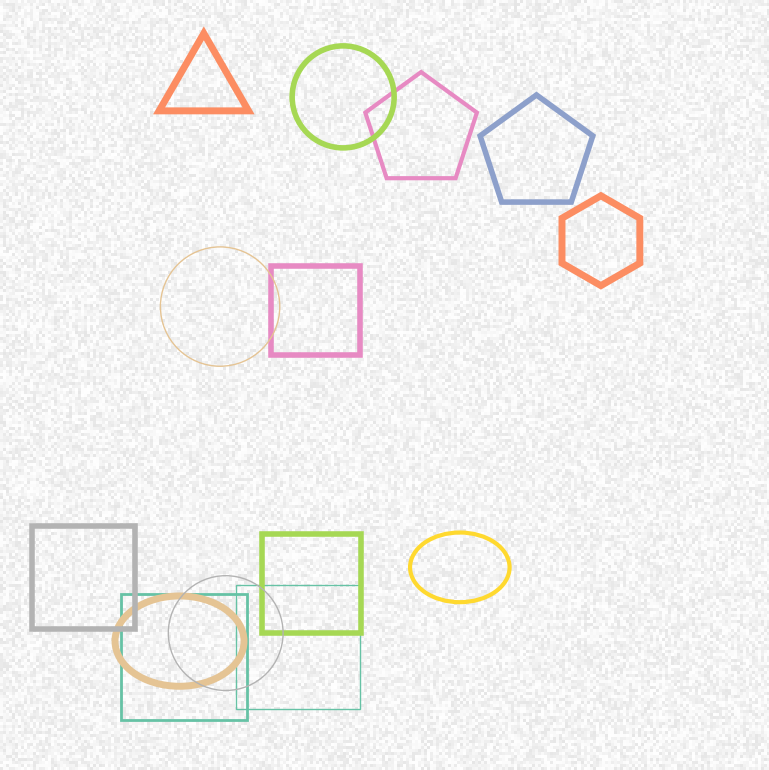[{"shape": "square", "thickness": 0.5, "radius": 0.4, "center": [0.388, 0.16]}, {"shape": "square", "thickness": 1, "radius": 0.41, "center": [0.238, 0.147]}, {"shape": "hexagon", "thickness": 2.5, "radius": 0.29, "center": [0.78, 0.687]}, {"shape": "triangle", "thickness": 2.5, "radius": 0.34, "center": [0.265, 0.89]}, {"shape": "pentagon", "thickness": 2, "radius": 0.38, "center": [0.697, 0.8]}, {"shape": "pentagon", "thickness": 1.5, "radius": 0.38, "center": [0.547, 0.83]}, {"shape": "square", "thickness": 2, "radius": 0.29, "center": [0.41, 0.596]}, {"shape": "square", "thickness": 2, "radius": 0.32, "center": [0.405, 0.242]}, {"shape": "circle", "thickness": 2, "radius": 0.33, "center": [0.446, 0.874]}, {"shape": "oval", "thickness": 1.5, "radius": 0.32, "center": [0.597, 0.263]}, {"shape": "oval", "thickness": 2.5, "radius": 0.42, "center": [0.233, 0.167]}, {"shape": "circle", "thickness": 0.5, "radius": 0.39, "center": [0.286, 0.602]}, {"shape": "circle", "thickness": 0.5, "radius": 0.37, "center": [0.293, 0.178]}, {"shape": "square", "thickness": 2, "radius": 0.33, "center": [0.108, 0.25]}]